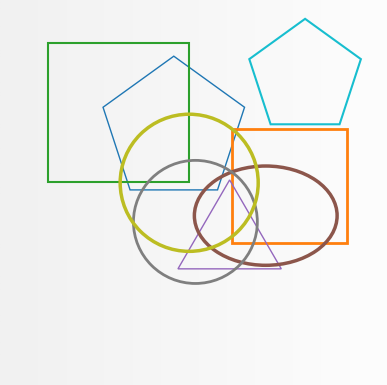[{"shape": "pentagon", "thickness": 1, "radius": 0.96, "center": [0.448, 0.662]}, {"shape": "square", "thickness": 2, "radius": 0.74, "center": [0.747, 0.517]}, {"shape": "square", "thickness": 1.5, "radius": 0.9, "center": [0.306, 0.708]}, {"shape": "triangle", "thickness": 1, "radius": 0.77, "center": [0.593, 0.379]}, {"shape": "oval", "thickness": 2.5, "radius": 0.92, "center": [0.686, 0.44]}, {"shape": "circle", "thickness": 2, "radius": 0.8, "center": [0.504, 0.424]}, {"shape": "circle", "thickness": 2.5, "radius": 0.89, "center": [0.488, 0.525]}, {"shape": "pentagon", "thickness": 1.5, "radius": 0.76, "center": [0.787, 0.8]}]